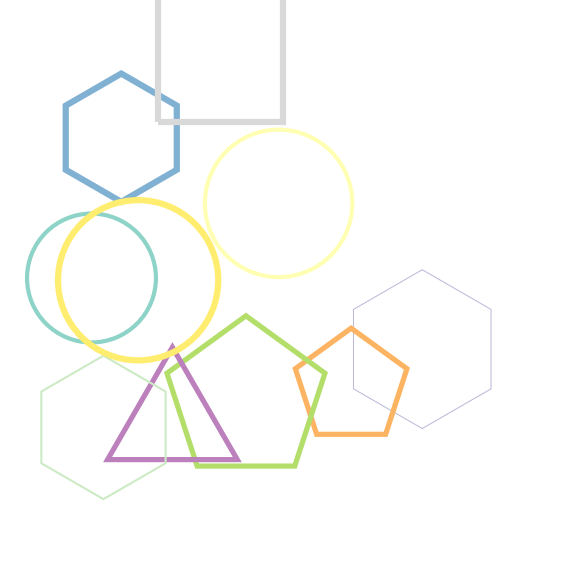[{"shape": "circle", "thickness": 2, "radius": 0.56, "center": [0.158, 0.518]}, {"shape": "circle", "thickness": 2, "radius": 0.64, "center": [0.482, 0.647]}, {"shape": "hexagon", "thickness": 0.5, "radius": 0.69, "center": [0.731, 0.395]}, {"shape": "hexagon", "thickness": 3, "radius": 0.56, "center": [0.21, 0.761]}, {"shape": "pentagon", "thickness": 2.5, "radius": 0.51, "center": [0.608, 0.329]}, {"shape": "pentagon", "thickness": 2.5, "radius": 0.72, "center": [0.426, 0.308]}, {"shape": "square", "thickness": 3, "radius": 0.54, "center": [0.382, 0.896]}, {"shape": "triangle", "thickness": 2.5, "radius": 0.65, "center": [0.299, 0.268]}, {"shape": "hexagon", "thickness": 1, "radius": 0.62, "center": [0.179, 0.259]}, {"shape": "circle", "thickness": 3, "radius": 0.69, "center": [0.239, 0.514]}]